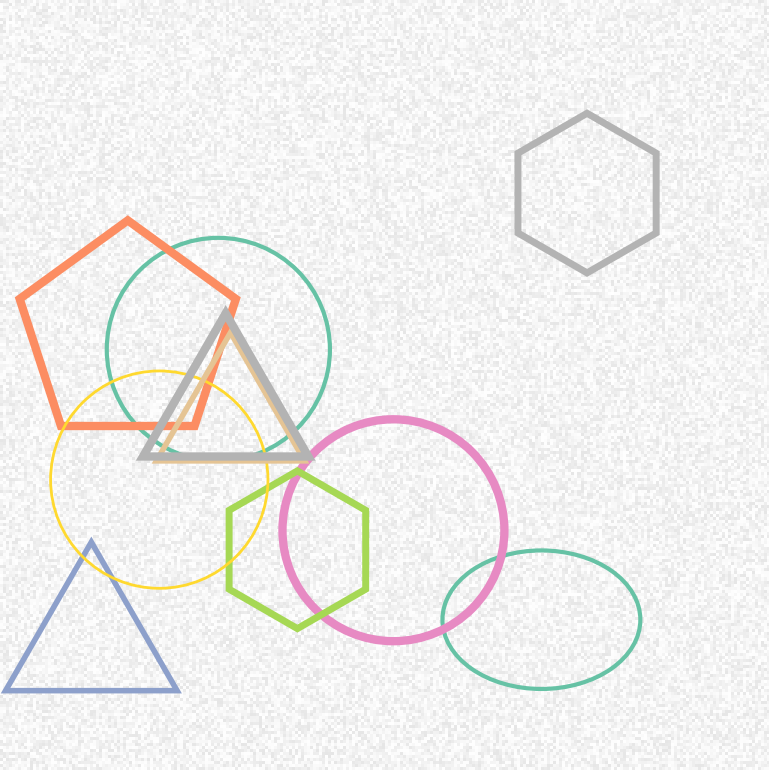[{"shape": "oval", "thickness": 1.5, "radius": 0.64, "center": [0.703, 0.195]}, {"shape": "circle", "thickness": 1.5, "radius": 0.72, "center": [0.284, 0.546]}, {"shape": "pentagon", "thickness": 3, "radius": 0.74, "center": [0.166, 0.566]}, {"shape": "triangle", "thickness": 2, "radius": 0.64, "center": [0.119, 0.167]}, {"shape": "circle", "thickness": 3, "radius": 0.72, "center": [0.511, 0.311]}, {"shape": "hexagon", "thickness": 2.5, "radius": 0.51, "center": [0.386, 0.286]}, {"shape": "circle", "thickness": 1, "radius": 0.71, "center": [0.207, 0.377]}, {"shape": "triangle", "thickness": 2, "radius": 0.56, "center": [0.299, 0.457]}, {"shape": "hexagon", "thickness": 2.5, "radius": 0.52, "center": [0.762, 0.749]}, {"shape": "triangle", "thickness": 3, "radius": 0.62, "center": [0.293, 0.469]}]